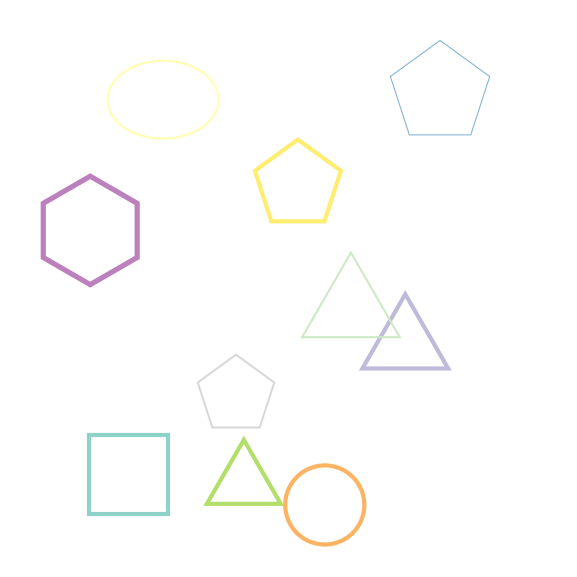[{"shape": "square", "thickness": 2, "radius": 0.34, "center": [0.222, 0.177]}, {"shape": "oval", "thickness": 1, "radius": 0.48, "center": [0.282, 0.826]}, {"shape": "triangle", "thickness": 2, "radius": 0.43, "center": [0.702, 0.404]}, {"shape": "pentagon", "thickness": 0.5, "radius": 0.45, "center": [0.762, 0.839]}, {"shape": "circle", "thickness": 2, "radius": 0.34, "center": [0.562, 0.125]}, {"shape": "triangle", "thickness": 2, "radius": 0.37, "center": [0.422, 0.164]}, {"shape": "pentagon", "thickness": 1, "radius": 0.35, "center": [0.409, 0.315]}, {"shape": "hexagon", "thickness": 2.5, "radius": 0.47, "center": [0.156, 0.6]}, {"shape": "triangle", "thickness": 1, "radius": 0.49, "center": [0.608, 0.464]}, {"shape": "pentagon", "thickness": 2, "radius": 0.39, "center": [0.516, 0.679]}]